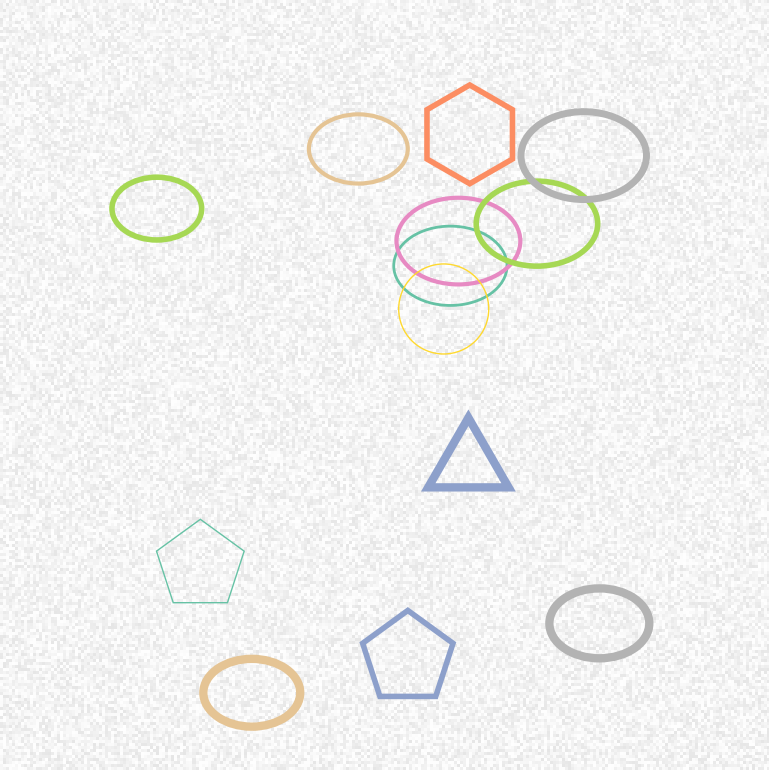[{"shape": "oval", "thickness": 1, "radius": 0.37, "center": [0.585, 0.655]}, {"shape": "pentagon", "thickness": 0.5, "radius": 0.3, "center": [0.26, 0.266]}, {"shape": "hexagon", "thickness": 2, "radius": 0.32, "center": [0.61, 0.826]}, {"shape": "pentagon", "thickness": 2, "radius": 0.31, "center": [0.53, 0.145]}, {"shape": "triangle", "thickness": 3, "radius": 0.3, "center": [0.608, 0.397]}, {"shape": "oval", "thickness": 1.5, "radius": 0.4, "center": [0.595, 0.687]}, {"shape": "oval", "thickness": 2, "radius": 0.39, "center": [0.697, 0.71]}, {"shape": "oval", "thickness": 2, "radius": 0.29, "center": [0.204, 0.729]}, {"shape": "circle", "thickness": 0.5, "radius": 0.29, "center": [0.576, 0.599]}, {"shape": "oval", "thickness": 1.5, "radius": 0.32, "center": [0.465, 0.807]}, {"shape": "oval", "thickness": 3, "radius": 0.31, "center": [0.327, 0.1]}, {"shape": "oval", "thickness": 2.5, "radius": 0.41, "center": [0.758, 0.798]}, {"shape": "oval", "thickness": 3, "radius": 0.32, "center": [0.778, 0.19]}]